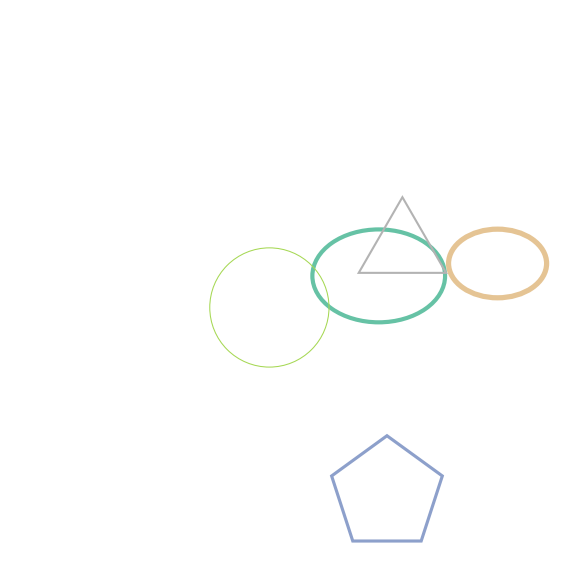[{"shape": "oval", "thickness": 2, "radius": 0.57, "center": [0.656, 0.521]}, {"shape": "pentagon", "thickness": 1.5, "radius": 0.5, "center": [0.67, 0.144]}, {"shape": "circle", "thickness": 0.5, "radius": 0.52, "center": [0.466, 0.467]}, {"shape": "oval", "thickness": 2.5, "radius": 0.42, "center": [0.862, 0.543]}, {"shape": "triangle", "thickness": 1, "radius": 0.44, "center": [0.697, 0.57]}]